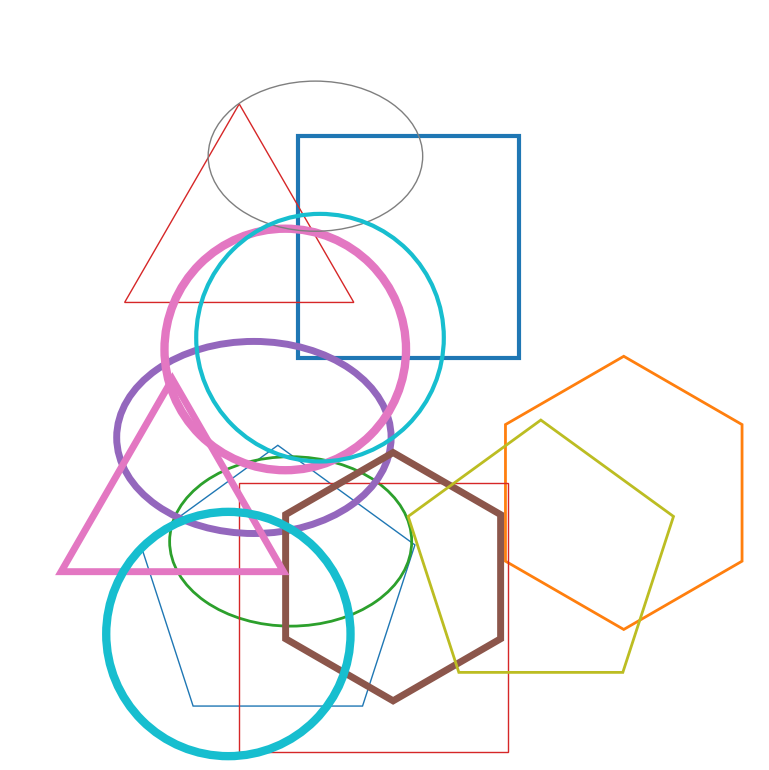[{"shape": "pentagon", "thickness": 0.5, "radius": 0.94, "center": [0.361, 0.234]}, {"shape": "square", "thickness": 1.5, "radius": 0.72, "center": [0.53, 0.679]}, {"shape": "hexagon", "thickness": 1, "radius": 0.89, "center": [0.81, 0.36]}, {"shape": "oval", "thickness": 1, "radius": 0.79, "center": [0.377, 0.297]}, {"shape": "triangle", "thickness": 0.5, "radius": 0.86, "center": [0.311, 0.693]}, {"shape": "square", "thickness": 0.5, "radius": 0.87, "center": [0.485, 0.198]}, {"shape": "oval", "thickness": 2.5, "radius": 0.89, "center": [0.33, 0.432]}, {"shape": "hexagon", "thickness": 2.5, "radius": 0.81, "center": [0.511, 0.251]}, {"shape": "triangle", "thickness": 2.5, "radius": 0.83, "center": [0.224, 0.341]}, {"shape": "circle", "thickness": 3, "radius": 0.78, "center": [0.37, 0.546]}, {"shape": "oval", "thickness": 0.5, "radius": 0.7, "center": [0.41, 0.797]}, {"shape": "pentagon", "thickness": 1, "radius": 0.91, "center": [0.702, 0.273]}, {"shape": "circle", "thickness": 1.5, "radius": 0.8, "center": [0.416, 0.561]}, {"shape": "circle", "thickness": 3, "radius": 0.79, "center": [0.297, 0.177]}]